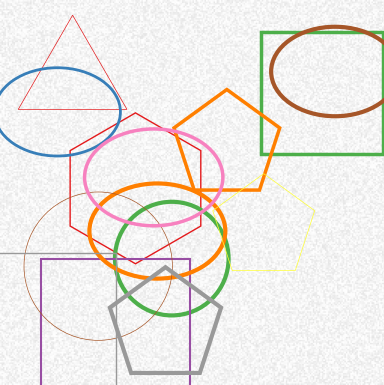[{"shape": "hexagon", "thickness": 1, "radius": 0.98, "center": [0.352, 0.511]}, {"shape": "triangle", "thickness": 0.5, "radius": 0.82, "center": [0.189, 0.797]}, {"shape": "oval", "thickness": 2, "radius": 0.82, "center": [0.149, 0.709]}, {"shape": "square", "thickness": 2.5, "radius": 0.79, "center": [0.837, 0.759]}, {"shape": "circle", "thickness": 3, "radius": 0.74, "center": [0.446, 0.328]}, {"shape": "square", "thickness": 1.5, "radius": 0.97, "center": [0.3, 0.135]}, {"shape": "oval", "thickness": 3, "radius": 0.88, "center": [0.409, 0.4]}, {"shape": "pentagon", "thickness": 2.5, "radius": 0.72, "center": [0.589, 0.623]}, {"shape": "pentagon", "thickness": 0.5, "radius": 0.7, "center": [0.685, 0.41]}, {"shape": "circle", "thickness": 0.5, "radius": 0.96, "center": [0.255, 0.309]}, {"shape": "oval", "thickness": 3, "radius": 0.83, "center": [0.87, 0.814]}, {"shape": "oval", "thickness": 2.5, "radius": 0.9, "center": [0.399, 0.539]}, {"shape": "square", "thickness": 1, "radius": 0.93, "center": [0.116, 0.157]}, {"shape": "pentagon", "thickness": 3, "radius": 0.76, "center": [0.43, 0.154]}]